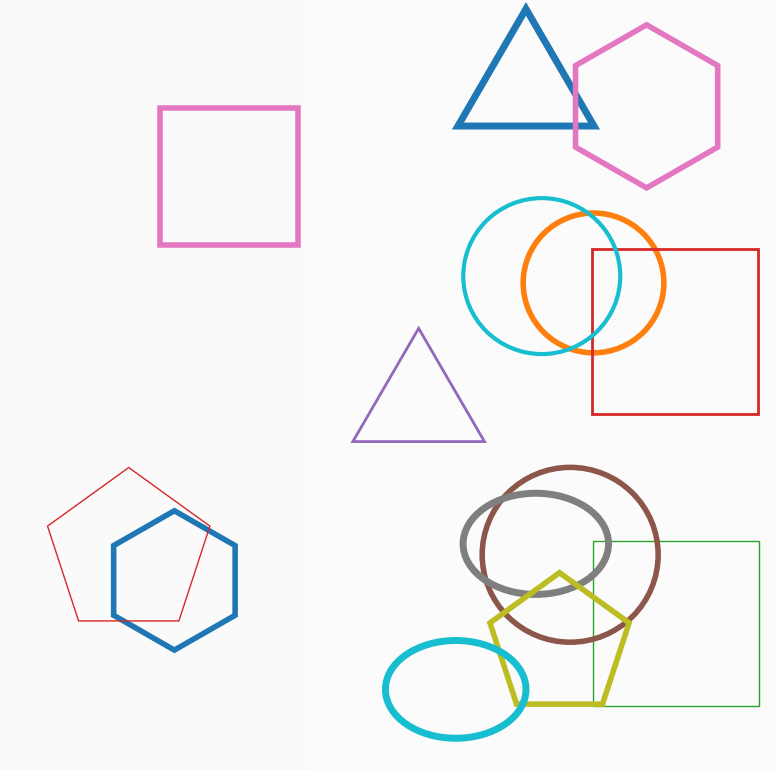[{"shape": "hexagon", "thickness": 2, "radius": 0.45, "center": [0.225, 0.246]}, {"shape": "triangle", "thickness": 2.5, "radius": 0.51, "center": [0.679, 0.887]}, {"shape": "circle", "thickness": 2, "radius": 0.45, "center": [0.766, 0.633]}, {"shape": "square", "thickness": 0.5, "radius": 0.53, "center": [0.872, 0.19]}, {"shape": "pentagon", "thickness": 0.5, "radius": 0.55, "center": [0.166, 0.283]}, {"shape": "square", "thickness": 1, "radius": 0.54, "center": [0.871, 0.57]}, {"shape": "triangle", "thickness": 1, "radius": 0.49, "center": [0.54, 0.476]}, {"shape": "circle", "thickness": 2, "radius": 0.57, "center": [0.736, 0.279]}, {"shape": "square", "thickness": 2, "radius": 0.45, "center": [0.296, 0.77]}, {"shape": "hexagon", "thickness": 2, "radius": 0.53, "center": [0.834, 0.862]}, {"shape": "oval", "thickness": 2.5, "radius": 0.47, "center": [0.691, 0.294]}, {"shape": "pentagon", "thickness": 2, "radius": 0.47, "center": [0.722, 0.162]}, {"shape": "oval", "thickness": 2.5, "radius": 0.45, "center": [0.588, 0.105]}, {"shape": "circle", "thickness": 1.5, "radius": 0.51, "center": [0.699, 0.641]}]